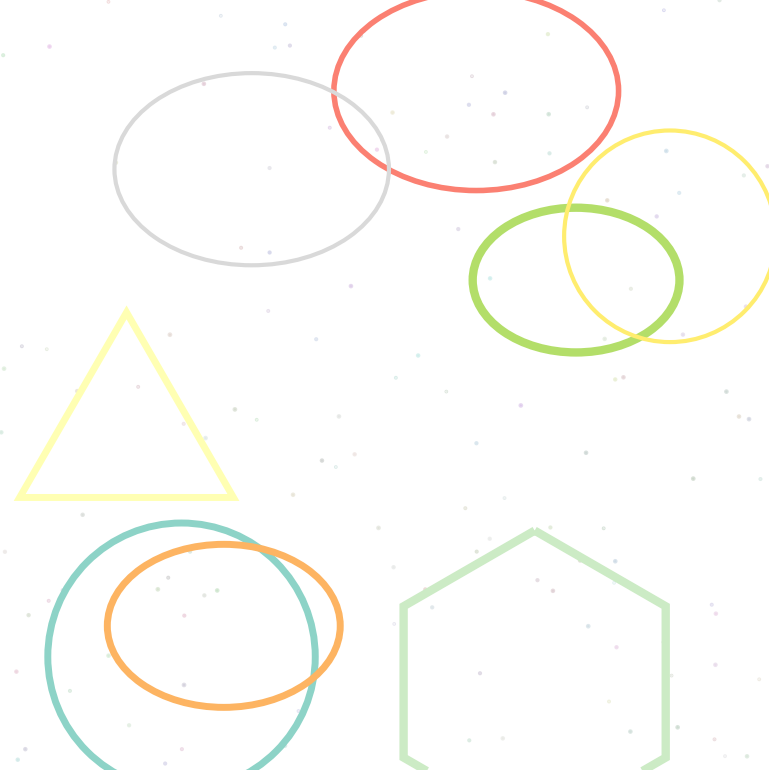[{"shape": "circle", "thickness": 2.5, "radius": 0.87, "center": [0.236, 0.147]}, {"shape": "triangle", "thickness": 2.5, "radius": 0.8, "center": [0.164, 0.434]}, {"shape": "oval", "thickness": 2, "radius": 0.92, "center": [0.618, 0.882]}, {"shape": "oval", "thickness": 2.5, "radius": 0.76, "center": [0.291, 0.187]}, {"shape": "oval", "thickness": 3, "radius": 0.67, "center": [0.748, 0.636]}, {"shape": "oval", "thickness": 1.5, "radius": 0.89, "center": [0.327, 0.78]}, {"shape": "hexagon", "thickness": 3, "radius": 0.98, "center": [0.694, 0.114]}, {"shape": "circle", "thickness": 1.5, "radius": 0.69, "center": [0.87, 0.693]}]